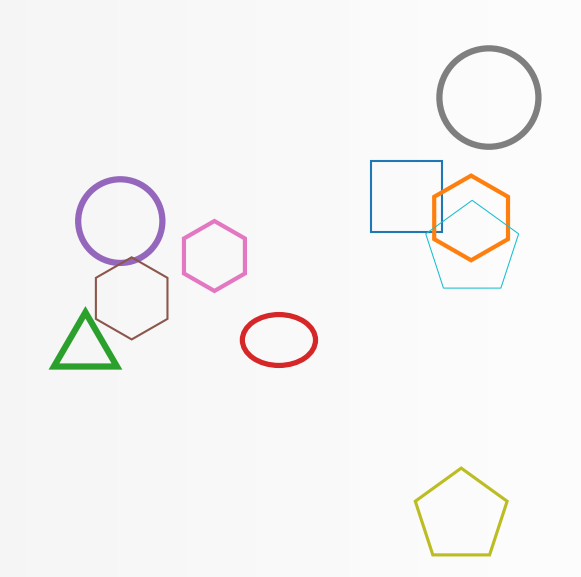[{"shape": "square", "thickness": 1, "radius": 0.31, "center": [0.699, 0.659]}, {"shape": "hexagon", "thickness": 2, "radius": 0.37, "center": [0.811, 0.622]}, {"shape": "triangle", "thickness": 3, "radius": 0.31, "center": [0.147, 0.396]}, {"shape": "oval", "thickness": 2.5, "radius": 0.31, "center": [0.48, 0.41]}, {"shape": "circle", "thickness": 3, "radius": 0.36, "center": [0.207, 0.616]}, {"shape": "hexagon", "thickness": 1, "radius": 0.36, "center": [0.227, 0.482]}, {"shape": "hexagon", "thickness": 2, "radius": 0.3, "center": [0.369, 0.556]}, {"shape": "circle", "thickness": 3, "radius": 0.43, "center": [0.841, 0.83]}, {"shape": "pentagon", "thickness": 1.5, "radius": 0.42, "center": [0.793, 0.105]}, {"shape": "pentagon", "thickness": 0.5, "radius": 0.42, "center": [0.812, 0.568]}]